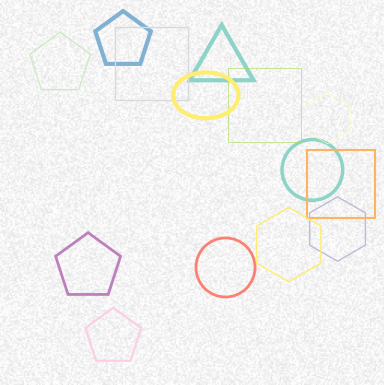[{"shape": "triangle", "thickness": 3, "radius": 0.48, "center": [0.576, 0.839]}, {"shape": "circle", "thickness": 2.5, "radius": 0.39, "center": [0.811, 0.559]}, {"shape": "hexagon", "thickness": 0.5, "radius": 0.33, "center": [0.851, 0.693]}, {"shape": "hexagon", "thickness": 1, "radius": 0.42, "center": [0.877, 0.405]}, {"shape": "circle", "thickness": 2, "radius": 0.38, "center": [0.586, 0.305]}, {"shape": "pentagon", "thickness": 3, "radius": 0.38, "center": [0.32, 0.895]}, {"shape": "square", "thickness": 1.5, "radius": 0.44, "center": [0.885, 0.522]}, {"shape": "square", "thickness": 0.5, "radius": 0.48, "center": [0.687, 0.727]}, {"shape": "pentagon", "thickness": 1.5, "radius": 0.38, "center": [0.294, 0.124]}, {"shape": "square", "thickness": 1, "radius": 0.47, "center": [0.394, 0.835]}, {"shape": "pentagon", "thickness": 2, "radius": 0.44, "center": [0.229, 0.307]}, {"shape": "pentagon", "thickness": 1, "radius": 0.41, "center": [0.156, 0.834]}, {"shape": "hexagon", "thickness": 1, "radius": 0.48, "center": [0.75, 0.365]}, {"shape": "oval", "thickness": 3, "radius": 0.43, "center": [0.534, 0.752]}]